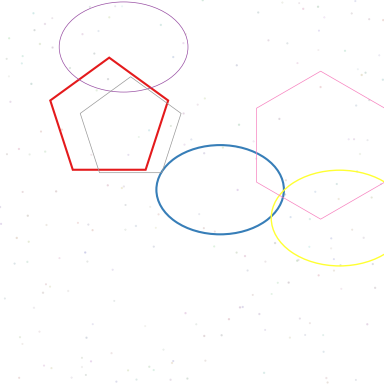[{"shape": "pentagon", "thickness": 1.5, "radius": 0.8, "center": [0.284, 0.689]}, {"shape": "oval", "thickness": 1.5, "radius": 0.83, "center": [0.572, 0.507]}, {"shape": "oval", "thickness": 0.5, "radius": 0.84, "center": [0.321, 0.878]}, {"shape": "oval", "thickness": 1, "radius": 0.89, "center": [0.882, 0.434]}, {"shape": "hexagon", "thickness": 0.5, "radius": 0.96, "center": [0.833, 0.623]}, {"shape": "pentagon", "thickness": 0.5, "radius": 0.69, "center": [0.339, 0.663]}]